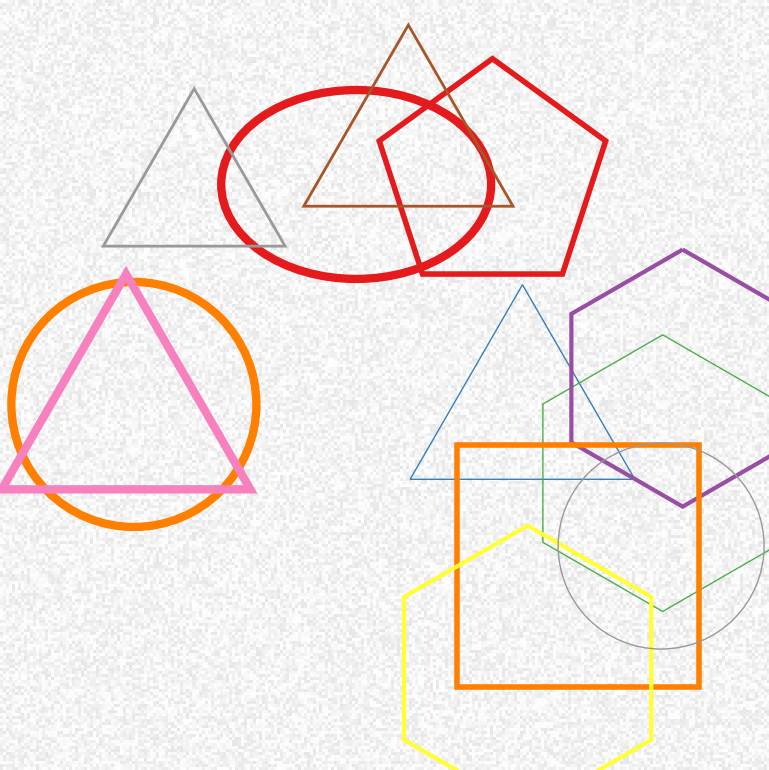[{"shape": "pentagon", "thickness": 2, "radius": 0.77, "center": [0.64, 0.769]}, {"shape": "oval", "thickness": 3, "radius": 0.88, "center": [0.463, 0.76]}, {"shape": "triangle", "thickness": 0.5, "radius": 0.84, "center": [0.679, 0.462]}, {"shape": "hexagon", "thickness": 0.5, "radius": 0.9, "center": [0.861, 0.386]}, {"shape": "hexagon", "thickness": 1.5, "radius": 0.83, "center": [0.887, 0.509]}, {"shape": "square", "thickness": 2, "radius": 0.78, "center": [0.751, 0.265]}, {"shape": "circle", "thickness": 3, "radius": 0.8, "center": [0.174, 0.475]}, {"shape": "hexagon", "thickness": 1.5, "radius": 0.93, "center": [0.685, 0.132]}, {"shape": "triangle", "thickness": 1, "radius": 0.78, "center": [0.53, 0.811]}, {"shape": "triangle", "thickness": 3, "radius": 0.93, "center": [0.164, 0.458]}, {"shape": "triangle", "thickness": 1, "radius": 0.68, "center": [0.252, 0.749]}, {"shape": "circle", "thickness": 0.5, "radius": 0.67, "center": [0.859, 0.291]}]